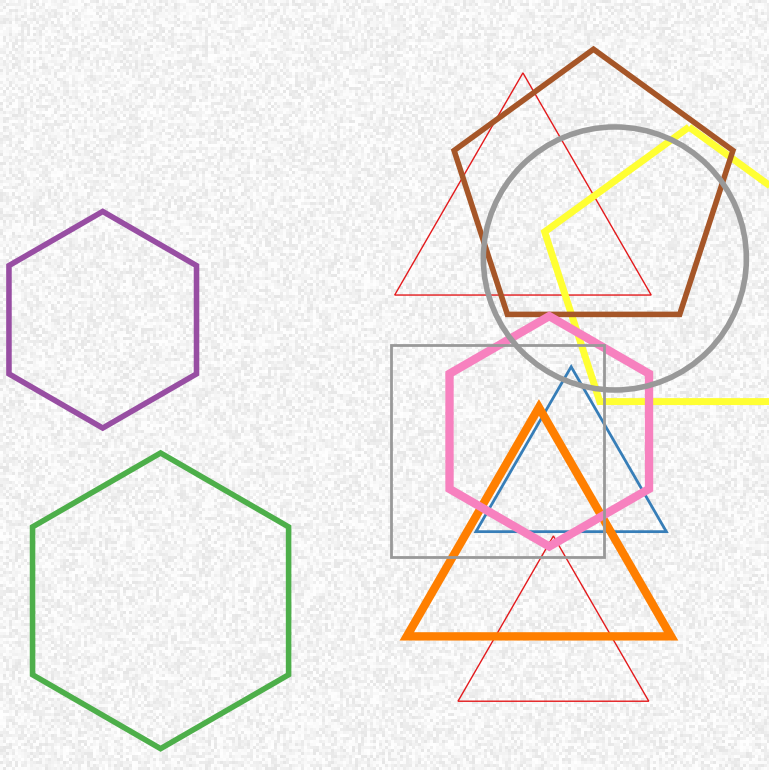[{"shape": "triangle", "thickness": 0.5, "radius": 0.96, "center": [0.679, 0.713]}, {"shape": "triangle", "thickness": 0.5, "radius": 0.72, "center": [0.719, 0.161]}, {"shape": "triangle", "thickness": 1, "radius": 0.71, "center": [0.742, 0.381]}, {"shape": "hexagon", "thickness": 2, "radius": 0.96, "center": [0.209, 0.22]}, {"shape": "hexagon", "thickness": 2, "radius": 0.7, "center": [0.133, 0.585]}, {"shape": "triangle", "thickness": 3, "radius": 0.99, "center": [0.7, 0.273]}, {"shape": "pentagon", "thickness": 2.5, "radius": 0.99, "center": [0.895, 0.638]}, {"shape": "pentagon", "thickness": 2, "radius": 0.95, "center": [0.771, 0.746]}, {"shape": "hexagon", "thickness": 3, "radius": 0.75, "center": [0.713, 0.44]}, {"shape": "circle", "thickness": 2, "radius": 0.85, "center": [0.799, 0.664]}, {"shape": "square", "thickness": 1, "radius": 0.69, "center": [0.646, 0.414]}]